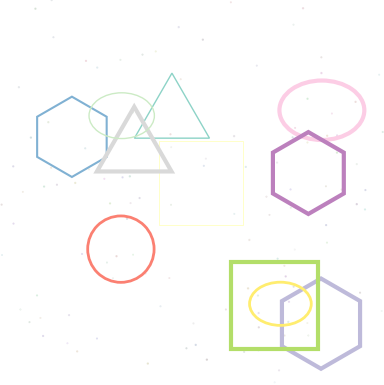[{"shape": "triangle", "thickness": 1, "radius": 0.56, "center": [0.447, 0.697]}, {"shape": "square", "thickness": 0.5, "radius": 0.54, "center": [0.523, 0.525]}, {"shape": "hexagon", "thickness": 3, "radius": 0.59, "center": [0.834, 0.159]}, {"shape": "circle", "thickness": 2, "radius": 0.43, "center": [0.314, 0.353]}, {"shape": "hexagon", "thickness": 1.5, "radius": 0.52, "center": [0.187, 0.645]}, {"shape": "square", "thickness": 3, "radius": 0.56, "center": [0.713, 0.207]}, {"shape": "oval", "thickness": 3, "radius": 0.55, "center": [0.836, 0.714]}, {"shape": "triangle", "thickness": 3, "radius": 0.56, "center": [0.349, 0.611]}, {"shape": "hexagon", "thickness": 3, "radius": 0.53, "center": [0.801, 0.551]}, {"shape": "oval", "thickness": 1, "radius": 0.42, "center": [0.316, 0.7]}, {"shape": "oval", "thickness": 2, "radius": 0.4, "center": [0.728, 0.211]}]